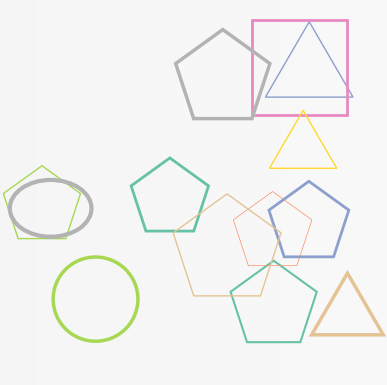[{"shape": "pentagon", "thickness": 1.5, "radius": 0.58, "center": [0.706, 0.206]}, {"shape": "pentagon", "thickness": 2, "radius": 0.53, "center": [0.438, 0.485]}, {"shape": "pentagon", "thickness": 0.5, "radius": 0.53, "center": [0.704, 0.396]}, {"shape": "pentagon", "thickness": 2, "radius": 0.54, "center": [0.797, 0.421]}, {"shape": "triangle", "thickness": 1, "radius": 0.65, "center": [0.798, 0.813]}, {"shape": "square", "thickness": 2, "radius": 0.62, "center": [0.773, 0.824]}, {"shape": "pentagon", "thickness": 1, "radius": 0.52, "center": [0.108, 0.465]}, {"shape": "circle", "thickness": 2.5, "radius": 0.55, "center": [0.247, 0.223]}, {"shape": "triangle", "thickness": 1, "radius": 0.5, "center": [0.782, 0.613]}, {"shape": "triangle", "thickness": 2.5, "radius": 0.53, "center": [0.897, 0.184]}, {"shape": "pentagon", "thickness": 1, "radius": 0.73, "center": [0.586, 0.35]}, {"shape": "oval", "thickness": 3, "radius": 0.53, "center": [0.131, 0.459]}, {"shape": "pentagon", "thickness": 2.5, "radius": 0.64, "center": [0.575, 0.795]}]